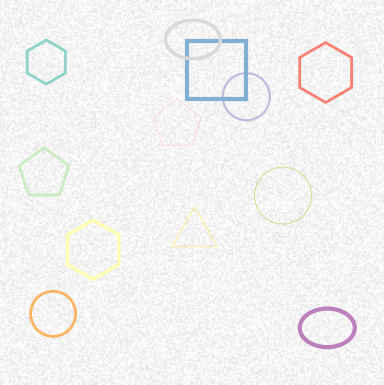[{"shape": "hexagon", "thickness": 2, "radius": 0.29, "center": [0.12, 0.839]}, {"shape": "hexagon", "thickness": 2.5, "radius": 0.38, "center": [0.242, 0.351]}, {"shape": "circle", "thickness": 1.5, "radius": 0.31, "center": [0.64, 0.749]}, {"shape": "hexagon", "thickness": 2, "radius": 0.39, "center": [0.846, 0.812]}, {"shape": "square", "thickness": 3, "radius": 0.38, "center": [0.562, 0.818]}, {"shape": "circle", "thickness": 2, "radius": 0.29, "center": [0.138, 0.185]}, {"shape": "circle", "thickness": 0.5, "radius": 0.37, "center": [0.735, 0.492]}, {"shape": "pentagon", "thickness": 0.5, "radius": 0.33, "center": [0.46, 0.676]}, {"shape": "oval", "thickness": 2.5, "radius": 0.36, "center": [0.501, 0.898]}, {"shape": "oval", "thickness": 3, "radius": 0.36, "center": [0.85, 0.148]}, {"shape": "pentagon", "thickness": 2, "radius": 0.34, "center": [0.114, 0.548]}, {"shape": "triangle", "thickness": 0.5, "radius": 0.34, "center": [0.506, 0.394]}]